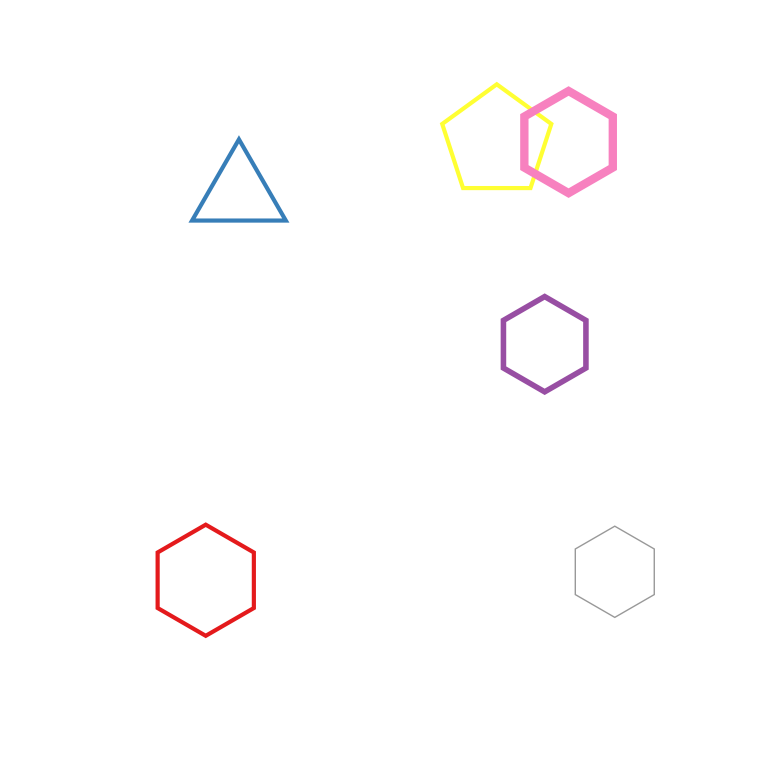[{"shape": "hexagon", "thickness": 1.5, "radius": 0.36, "center": [0.267, 0.246]}, {"shape": "triangle", "thickness": 1.5, "radius": 0.35, "center": [0.31, 0.749]}, {"shape": "hexagon", "thickness": 2, "radius": 0.31, "center": [0.707, 0.553]}, {"shape": "pentagon", "thickness": 1.5, "radius": 0.37, "center": [0.645, 0.816]}, {"shape": "hexagon", "thickness": 3, "radius": 0.33, "center": [0.738, 0.816]}, {"shape": "hexagon", "thickness": 0.5, "radius": 0.3, "center": [0.798, 0.257]}]